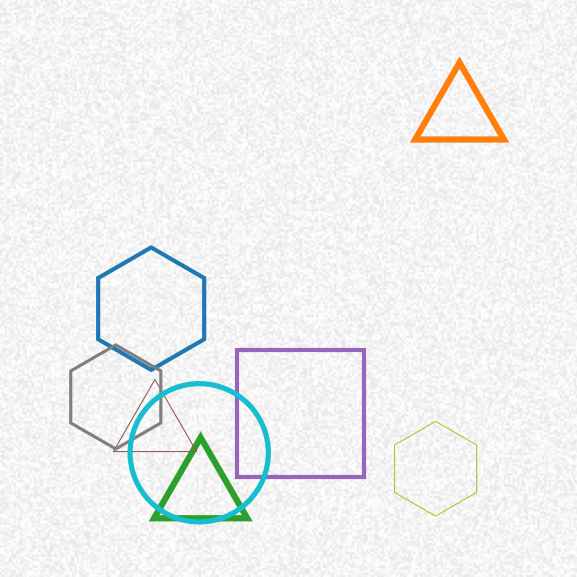[{"shape": "hexagon", "thickness": 2, "radius": 0.53, "center": [0.262, 0.465]}, {"shape": "triangle", "thickness": 3, "radius": 0.44, "center": [0.796, 0.802]}, {"shape": "triangle", "thickness": 3, "radius": 0.47, "center": [0.347, 0.148]}, {"shape": "square", "thickness": 2, "radius": 0.55, "center": [0.52, 0.283]}, {"shape": "triangle", "thickness": 0.5, "radius": 0.42, "center": [0.268, 0.259]}, {"shape": "hexagon", "thickness": 1.5, "radius": 0.45, "center": [0.201, 0.312]}, {"shape": "hexagon", "thickness": 0.5, "radius": 0.41, "center": [0.754, 0.187]}, {"shape": "circle", "thickness": 2.5, "radius": 0.6, "center": [0.345, 0.215]}]